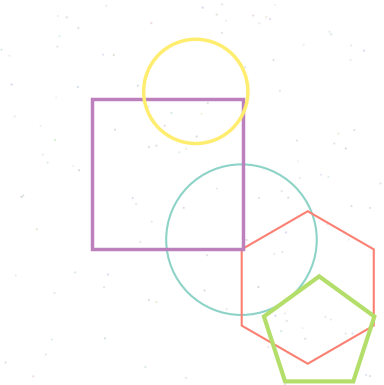[{"shape": "circle", "thickness": 1.5, "radius": 0.98, "center": [0.627, 0.377]}, {"shape": "hexagon", "thickness": 1.5, "radius": 0.99, "center": [0.799, 0.253]}, {"shape": "pentagon", "thickness": 3, "radius": 0.75, "center": [0.829, 0.131]}, {"shape": "square", "thickness": 2.5, "radius": 0.98, "center": [0.436, 0.548]}, {"shape": "circle", "thickness": 2.5, "radius": 0.68, "center": [0.509, 0.763]}]